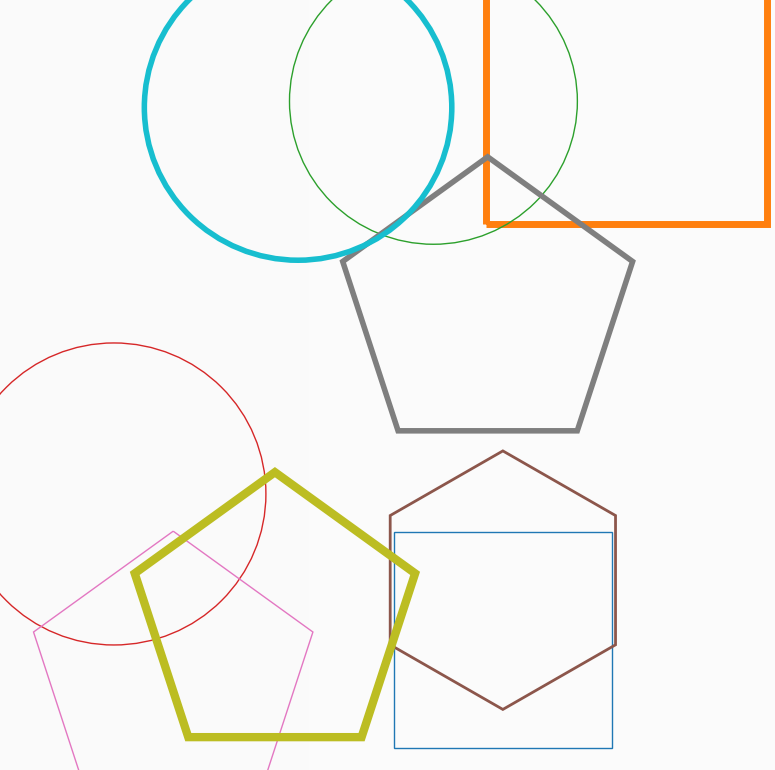[{"shape": "square", "thickness": 0.5, "radius": 0.7, "center": [0.649, 0.169]}, {"shape": "square", "thickness": 2.5, "radius": 0.91, "center": [0.808, 0.891]}, {"shape": "circle", "thickness": 0.5, "radius": 0.93, "center": [0.559, 0.869]}, {"shape": "circle", "thickness": 0.5, "radius": 0.98, "center": [0.147, 0.358]}, {"shape": "hexagon", "thickness": 1, "radius": 0.84, "center": [0.649, 0.247]}, {"shape": "pentagon", "thickness": 0.5, "radius": 0.95, "center": [0.224, 0.121]}, {"shape": "pentagon", "thickness": 2, "radius": 0.98, "center": [0.629, 0.6]}, {"shape": "pentagon", "thickness": 3, "radius": 0.95, "center": [0.355, 0.197]}, {"shape": "circle", "thickness": 2, "radius": 0.99, "center": [0.385, 0.86]}]